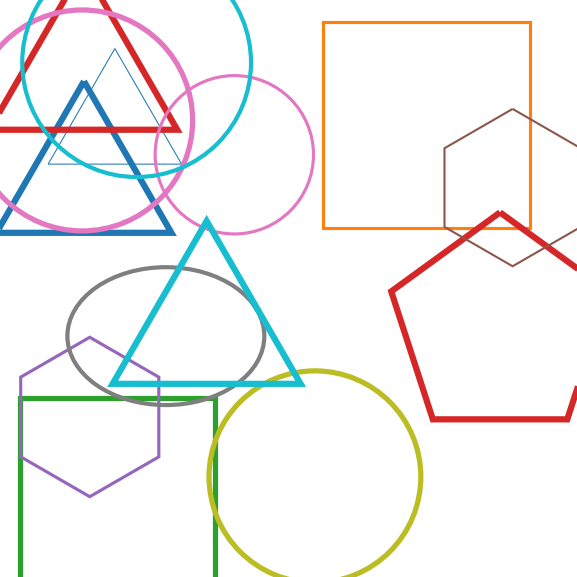[{"shape": "triangle", "thickness": 0.5, "radius": 0.67, "center": [0.199, 0.782]}, {"shape": "triangle", "thickness": 3, "radius": 0.87, "center": [0.145, 0.683]}, {"shape": "square", "thickness": 1.5, "radius": 0.89, "center": [0.738, 0.783]}, {"shape": "square", "thickness": 2.5, "radius": 0.84, "center": [0.203, 0.14]}, {"shape": "triangle", "thickness": 3, "radius": 0.94, "center": [0.144, 0.868]}, {"shape": "pentagon", "thickness": 3, "radius": 0.99, "center": [0.866, 0.433]}, {"shape": "hexagon", "thickness": 1.5, "radius": 0.69, "center": [0.155, 0.277]}, {"shape": "hexagon", "thickness": 1, "radius": 0.68, "center": [0.888, 0.674]}, {"shape": "circle", "thickness": 2.5, "radius": 0.96, "center": [0.142, 0.791]}, {"shape": "circle", "thickness": 1.5, "radius": 0.69, "center": [0.406, 0.731]}, {"shape": "oval", "thickness": 2, "radius": 0.85, "center": [0.287, 0.417]}, {"shape": "circle", "thickness": 2.5, "radius": 0.92, "center": [0.545, 0.174]}, {"shape": "triangle", "thickness": 3, "radius": 0.94, "center": [0.358, 0.428]}, {"shape": "circle", "thickness": 2, "radius": 0.99, "center": [0.237, 0.891]}]